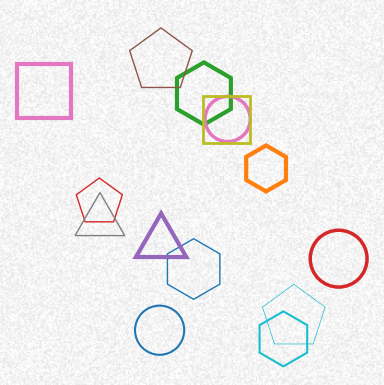[{"shape": "hexagon", "thickness": 1, "radius": 0.39, "center": [0.503, 0.301]}, {"shape": "circle", "thickness": 1.5, "radius": 0.32, "center": [0.415, 0.142]}, {"shape": "hexagon", "thickness": 3, "radius": 0.3, "center": [0.691, 0.562]}, {"shape": "hexagon", "thickness": 3, "radius": 0.4, "center": [0.53, 0.757]}, {"shape": "pentagon", "thickness": 1, "radius": 0.31, "center": [0.258, 0.475]}, {"shape": "circle", "thickness": 2.5, "radius": 0.37, "center": [0.88, 0.328]}, {"shape": "triangle", "thickness": 3, "radius": 0.38, "center": [0.419, 0.37]}, {"shape": "pentagon", "thickness": 1, "radius": 0.43, "center": [0.418, 0.842]}, {"shape": "square", "thickness": 3, "radius": 0.35, "center": [0.114, 0.764]}, {"shape": "circle", "thickness": 2.5, "radius": 0.29, "center": [0.591, 0.691]}, {"shape": "triangle", "thickness": 1, "radius": 0.37, "center": [0.26, 0.425]}, {"shape": "square", "thickness": 2, "radius": 0.3, "center": [0.589, 0.689]}, {"shape": "pentagon", "thickness": 0.5, "radius": 0.43, "center": [0.763, 0.176]}, {"shape": "hexagon", "thickness": 1.5, "radius": 0.36, "center": [0.736, 0.12]}]